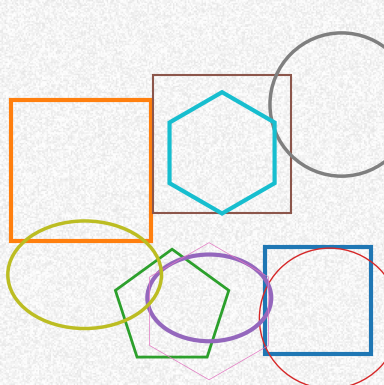[{"shape": "square", "thickness": 3, "radius": 0.69, "center": [0.827, 0.22]}, {"shape": "square", "thickness": 3, "radius": 0.91, "center": [0.21, 0.557]}, {"shape": "pentagon", "thickness": 2, "radius": 0.77, "center": [0.447, 0.198]}, {"shape": "circle", "thickness": 1, "radius": 0.91, "center": [0.856, 0.173]}, {"shape": "oval", "thickness": 3, "radius": 0.8, "center": [0.544, 0.226]}, {"shape": "square", "thickness": 1.5, "radius": 0.9, "center": [0.577, 0.626]}, {"shape": "hexagon", "thickness": 0.5, "radius": 0.89, "center": [0.543, 0.192]}, {"shape": "circle", "thickness": 2.5, "radius": 0.93, "center": [0.887, 0.728]}, {"shape": "oval", "thickness": 2.5, "radius": 1.0, "center": [0.22, 0.286]}, {"shape": "hexagon", "thickness": 3, "radius": 0.79, "center": [0.577, 0.603]}]